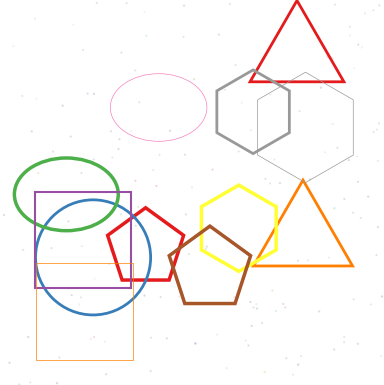[{"shape": "pentagon", "thickness": 2.5, "radius": 0.52, "center": [0.378, 0.357]}, {"shape": "triangle", "thickness": 2, "radius": 0.7, "center": [0.771, 0.858]}, {"shape": "circle", "thickness": 2, "radius": 0.75, "center": [0.242, 0.331]}, {"shape": "oval", "thickness": 2.5, "radius": 0.67, "center": [0.172, 0.495]}, {"shape": "square", "thickness": 1.5, "radius": 0.62, "center": [0.216, 0.376]}, {"shape": "triangle", "thickness": 2, "radius": 0.74, "center": [0.787, 0.384]}, {"shape": "square", "thickness": 0.5, "radius": 0.63, "center": [0.218, 0.192]}, {"shape": "hexagon", "thickness": 2.5, "radius": 0.56, "center": [0.62, 0.407]}, {"shape": "pentagon", "thickness": 2.5, "radius": 0.56, "center": [0.545, 0.302]}, {"shape": "oval", "thickness": 0.5, "radius": 0.63, "center": [0.412, 0.721]}, {"shape": "hexagon", "thickness": 2, "radius": 0.54, "center": [0.657, 0.71]}, {"shape": "hexagon", "thickness": 0.5, "radius": 0.72, "center": [0.793, 0.669]}]